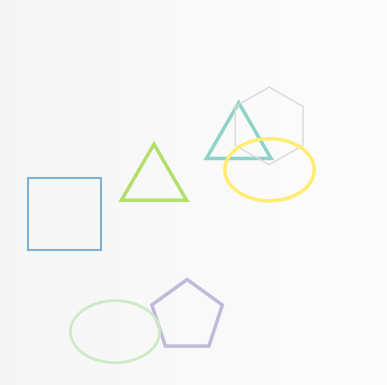[{"shape": "triangle", "thickness": 2.5, "radius": 0.48, "center": [0.616, 0.637]}, {"shape": "pentagon", "thickness": 2.5, "radius": 0.48, "center": [0.483, 0.178]}, {"shape": "square", "thickness": 1.5, "radius": 0.47, "center": [0.167, 0.444]}, {"shape": "triangle", "thickness": 2.5, "radius": 0.49, "center": [0.397, 0.528]}, {"shape": "hexagon", "thickness": 1, "radius": 0.5, "center": [0.694, 0.673]}, {"shape": "oval", "thickness": 2, "radius": 0.58, "center": [0.297, 0.138]}, {"shape": "oval", "thickness": 2.5, "radius": 0.58, "center": [0.696, 0.559]}]